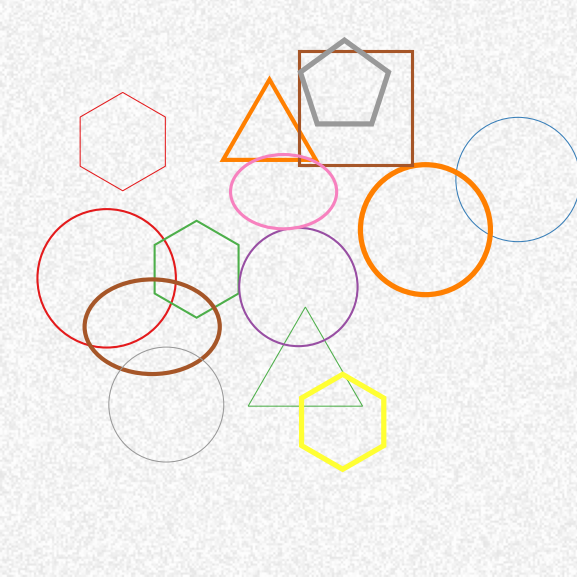[{"shape": "hexagon", "thickness": 0.5, "radius": 0.43, "center": [0.213, 0.754]}, {"shape": "circle", "thickness": 1, "radius": 0.6, "center": [0.185, 0.517]}, {"shape": "circle", "thickness": 0.5, "radius": 0.54, "center": [0.897, 0.688]}, {"shape": "triangle", "thickness": 0.5, "radius": 0.57, "center": [0.529, 0.353]}, {"shape": "hexagon", "thickness": 1, "radius": 0.42, "center": [0.34, 0.533]}, {"shape": "circle", "thickness": 1, "radius": 0.51, "center": [0.517, 0.502]}, {"shape": "triangle", "thickness": 2, "radius": 0.46, "center": [0.467, 0.769]}, {"shape": "circle", "thickness": 2.5, "radius": 0.56, "center": [0.737, 0.601]}, {"shape": "hexagon", "thickness": 2.5, "radius": 0.41, "center": [0.593, 0.269]}, {"shape": "oval", "thickness": 2, "radius": 0.59, "center": [0.264, 0.433]}, {"shape": "square", "thickness": 1.5, "radius": 0.49, "center": [0.616, 0.812]}, {"shape": "oval", "thickness": 1.5, "radius": 0.46, "center": [0.491, 0.667]}, {"shape": "pentagon", "thickness": 2.5, "radius": 0.4, "center": [0.596, 0.849]}, {"shape": "circle", "thickness": 0.5, "radius": 0.5, "center": [0.288, 0.299]}]